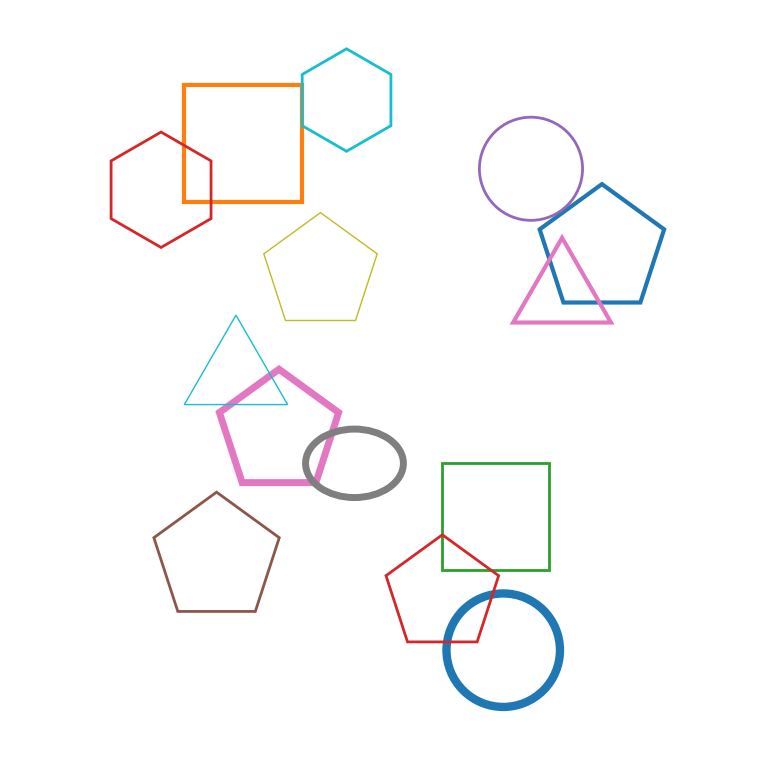[{"shape": "circle", "thickness": 3, "radius": 0.37, "center": [0.654, 0.156]}, {"shape": "pentagon", "thickness": 1.5, "radius": 0.42, "center": [0.782, 0.676]}, {"shape": "square", "thickness": 1.5, "radius": 0.38, "center": [0.316, 0.814]}, {"shape": "square", "thickness": 1, "radius": 0.35, "center": [0.644, 0.33]}, {"shape": "hexagon", "thickness": 1, "radius": 0.37, "center": [0.209, 0.754]}, {"shape": "pentagon", "thickness": 1, "radius": 0.38, "center": [0.574, 0.229]}, {"shape": "circle", "thickness": 1, "radius": 0.33, "center": [0.69, 0.781]}, {"shape": "pentagon", "thickness": 1, "radius": 0.43, "center": [0.281, 0.275]}, {"shape": "pentagon", "thickness": 2.5, "radius": 0.41, "center": [0.362, 0.439]}, {"shape": "triangle", "thickness": 1.5, "radius": 0.37, "center": [0.73, 0.618]}, {"shape": "oval", "thickness": 2.5, "radius": 0.32, "center": [0.46, 0.398]}, {"shape": "pentagon", "thickness": 0.5, "radius": 0.39, "center": [0.416, 0.646]}, {"shape": "triangle", "thickness": 0.5, "radius": 0.39, "center": [0.306, 0.513]}, {"shape": "hexagon", "thickness": 1, "radius": 0.33, "center": [0.45, 0.87]}]